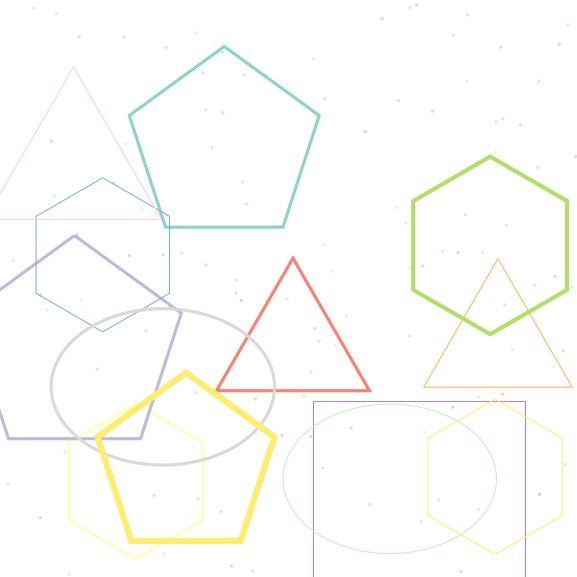[{"shape": "pentagon", "thickness": 1.5, "radius": 0.86, "center": [0.388, 0.746]}, {"shape": "hexagon", "thickness": 1, "radius": 0.67, "center": [0.235, 0.165]}, {"shape": "pentagon", "thickness": 1.5, "radius": 0.97, "center": [0.129, 0.397]}, {"shape": "triangle", "thickness": 1.5, "radius": 0.76, "center": [0.507, 0.399]}, {"shape": "hexagon", "thickness": 0.5, "radius": 0.67, "center": [0.178, 0.558]}, {"shape": "triangle", "thickness": 0.5, "radius": 0.74, "center": [0.862, 0.403]}, {"shape": "hexagon", "thickness": 2, "radius": 0.77, "center": [0.849, 0.574]}, {"shape": "triangle", "thickness": 0.5, "radius": 0.88, "center": [0.127, 0.707]}, {"shape": "oval", "thickness": 1.5, "radius": 0.97, "center": [0.282, 0.329]}, {"shape": "square", "thickness": 0.5, "radius": 0.91, "center": [0.726, 0.122]}, {"shape": "oval", "thickness": 0.5, "radius": 0.92, "center": [0.675, 0.17]}, {"shape": "hexagon", "thickness": 0.5, "radius": 0.67, "center": [0.857, 0.174]}, {"shape": "pentagon", "thickness": 3, "radius": 0.8, "center": [0.322, 0.193]}]